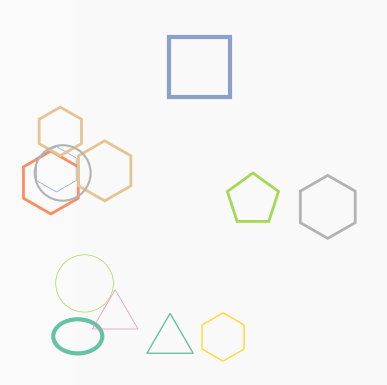[{"shape": "triangle", "thickness": 1, "radius": 0.34, "center": [0.439, 0.117]}, {"shape": "oval", "thickness": 3, "radius": 0.32, "center": [0.201, 0.126]}, {"shape": "hexagon", "thickness": 2, "radius": 0.41, "center": [0.131, 0.526]}, {"shape": "square", "thickness": 3, "radius": 0.39, "center": [0.515, 0.826]}, {"shape": "hexagon", "thickness": 0.5, "radius": 0.29, "center": [0.145, 0.56]}, {"shape": "triangle", "thickness": 0.5, "radius": 0.34, "center": [0.297, 0.18]}, {"shape": "pentagon", "thickness": 2, "radius": 0.35, "center": [0.653, 0.481]}, {"shape": "circle", "thickness": 0.5, "radius": 0.37, "center": [0.218, 0.264]}, {"shape": "hexagon", "thickness": 1, "radius": 0.31, "center": [0.576, 0.125]}, {"shape": "hexagon", "thickness": 2, "radius": 0.32, "center": [0.156, 0.659]}, {"shape": "hexagon", "thickness": 2, "radius": 0.39, "center": [0.27, 0.556]}, {"shape": "circle", "thickness": 1.5, "radius": 0.36, "center": [0.162, 0.551]}, {"shape": "hexagon", "thickness": 2, "radius": 0.41, "center": [0.846, 0.463]}]